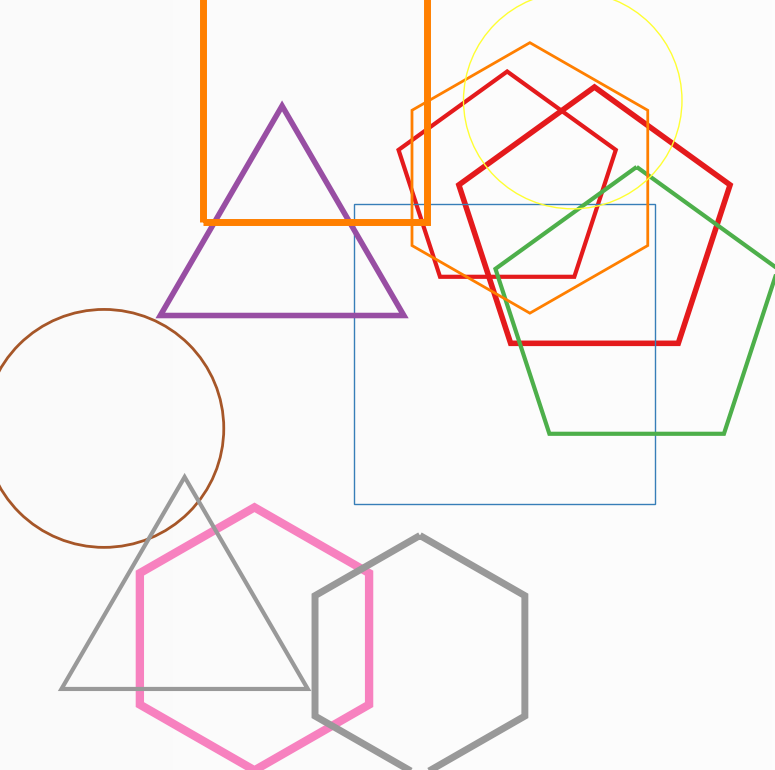[{"shape": "pentagon", "thickness": 2, "radius": 0.92, "center": [0.767, 0.703]}, {"shape": "pentagon", "thickness": 1.5, "radius": 0.74, "center": [0.654, 0.76]}, {"shape": "square", "thickness": 0.5, "radius": 0.97, "center": [0.651, 0.54]}, {"shape": "pentagon", "thickness": 1.5, "radius": 0.96, "center": [0.821, 0.592]}, {"shape": "triangle", "thickness": 2, "radius": 0.91, "center": [0.364, 0.681]}, {"shape": "square", "thickness": 2.5, "radius": 0.72, "center": [0.406, 0.857]}, {"shape": "hexagon", "thickness": 1, "radius": 0.88, "center": [0.684, 0.769]}, {"shape": "circle", "thickness": 0.5, "radius": 0.7, "center": [0.739, 0.87]}, {"shape": "circle", "thickness": 1, "radius": 0.77, "center": [0.134, 0.444]}, {"shape": "hexagon", "thickness": 3, "radius": 0.85, "center": [0.328, 0.17]}, {"shape": "triangle", "thickness": 1.5, "radius": 0.92, "center": [0.238, 0.197]}, {"shape": "hexagon", "thickness": 2.5, "radius": 0.78, "center": [0.542, 0.148]}]